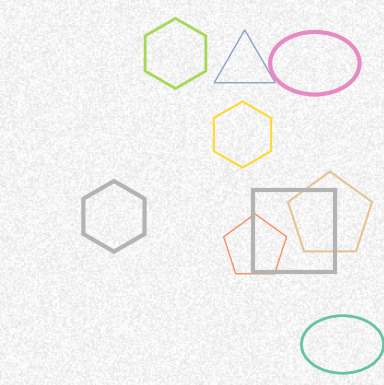[{"shape": "oval", "thickness": 2, "radius": 0.53, "center": [0.89, 0.105]}, {"shape": "pentagon", "thickness": 1, "radius": 0.43, "center": [0.663, 0.358]}, {"shape": "triangle", "thickness": 1, "radius": 0.46, "center": [0.636, 0.831]}, {"shape": "oval", "thickness": 3, "radius": 0.58, "center": [0.818, 0.836]}, {"shape": "hexagon", "thickness": 2, "radius": 0.46, "center": [0.456, 0.861]}, {"shape": "hexagon", "thickness": 1.5, "radius": 0.43, "center": [0.63, 0.651]}, {"shape": "pentagon", "thickness": 1.5, "radius": 0.57, "center": [0.857, 0.44]}, {"shape": "hexagon", "thickness": 3, "radius": 0.46, "center": [0.296, 0.438]}, {"shape": "square", "thickness": 3, "radius": 0.53, "center": [0.763, 0.399]}]